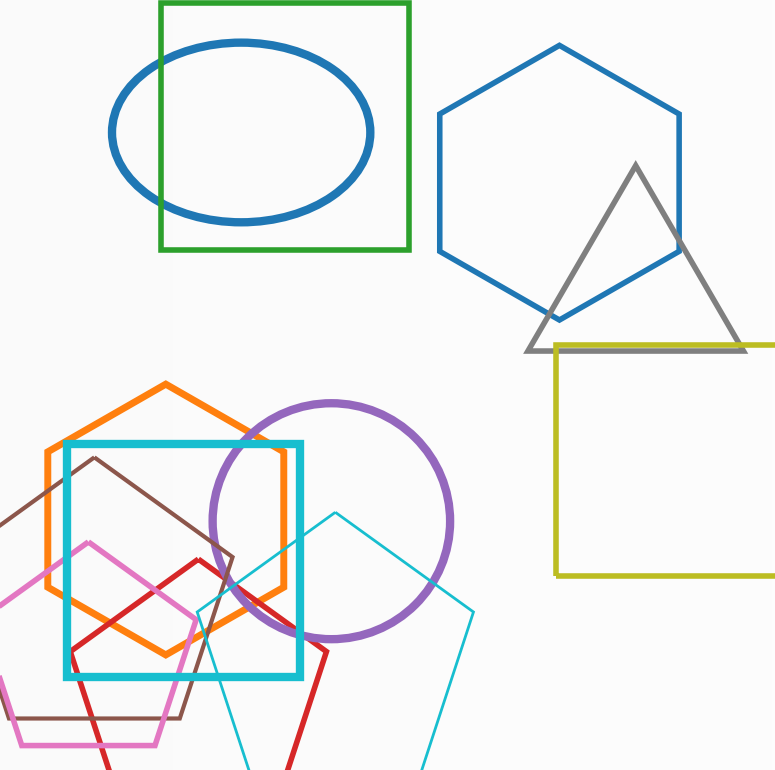[{"shape": "hexagon", "thickness": 2, "radius": 0.89, "center": [0.722, 0.763]}, {"shape": "oval", "thickness": 3, "radius": 0.83, "center": [0.311, 0.828]}, {"shape": "hexagon", "thickness": 2.5, "radius": 0.88, "center": [0.214, 0.325]}, {"shape": "square", "thickness": 2, "radius": 0.8, "center": [0.368, 0.835]}, {"shape": "pentagon", "thickness": 2, "radius": 0.87, "center": [0.256, 0.1]}, {"shape": "circle", "thickness": 3, "radius": 0.77, "center": [0.428, 0.323]}, {"shape": "pentagon", "thickness": 1.5, "radius": 0.94, "center": [0.122, 0.219]}, {"shape": "pentagon", "thickness": 2, "radius": 0.73, "center": [0.114, 0.15]}, {"shape": "triangle", "thickness": 2, "radius": 0.8, "center": [0.82, 0.624]}, {"shape": "square", "thickness": 2, "radius": 0.75, "center": [0.868, 0.402]}, {"shape": "pentagon", "thickness": 1, "radius": 0.94, "center": [0.433, 0.147]}, {"shape": "square", "thickness": 3, "radius": 0.75, "center": [0.237, 0.272]}]